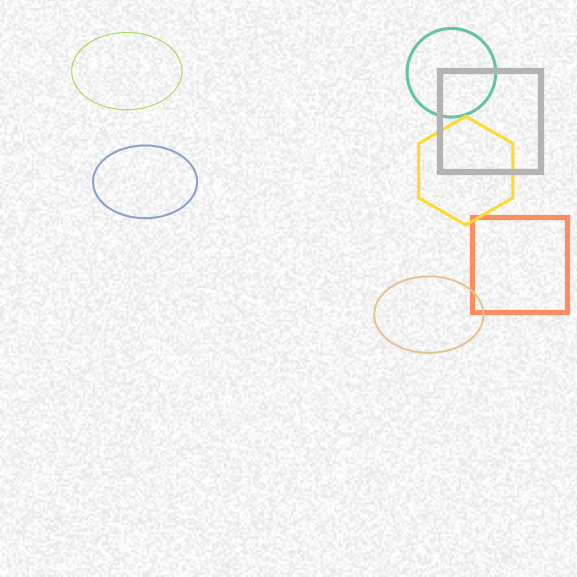[{"shape": "circle", "thickness": 1.5, "radius": 0.38, "center": [0.782, 0.873]}, {"shape": "square", "thickness": 2.5, "radius": 0.41, "center": [0.899, 0.541]}, {"shape": "oval", "thickness": 1, "radius": 0.45, "center": [0.251, 0.684]}, {"shape": "oval", "thickness": 0.5, "radius": 0.48, "center": [0.22, 0.876]}, {"shape": "hexagon", "thickness": 1.5, "radius": 0.47, "center": [0.806, 0.704]}, {"shape": "oval", "thickness": 1, "radius": 0.47, "center": [0.743, 0.454]}, {"shape": "square", "thickness": 3, "radius": 0.44, "center": [0.849, 0.788]}]